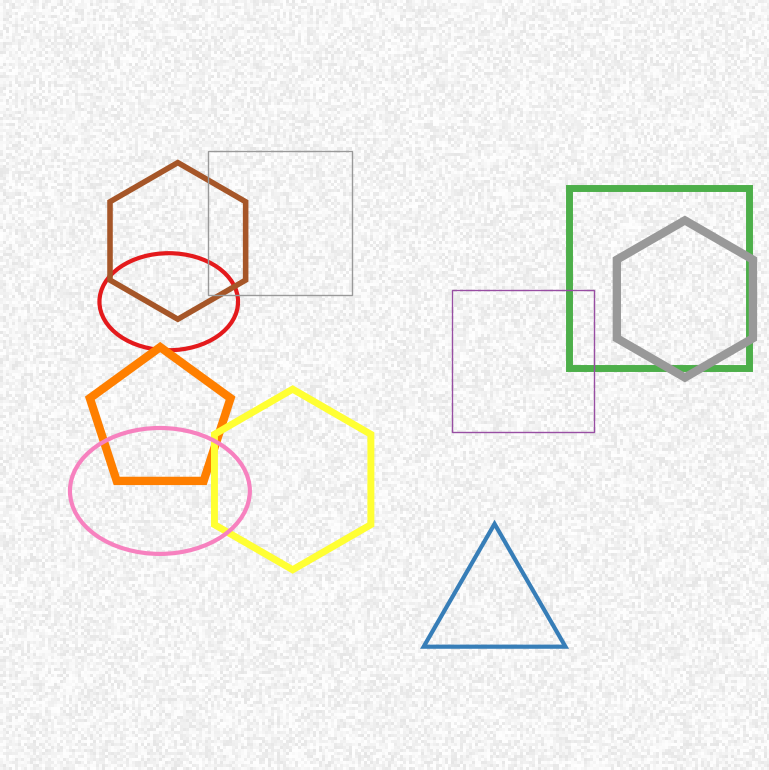[{"shape": "oval", "thickness": 1.5, "radius": 0.45, "center": [0.219, 0.608]}, {"shape": "triangle", "thickness": 1.5, "radius": 0.53, "center": [0.642, 0.213]}, {"shape": "square", "thickness": 2.5, "radius": 0.58, "center": [0.856, 0.639]}, {"shape": "square", "thickness": 0.5, "radius": 0.46, "center": [0.679, 0.531]}, {"shape": "pentagon", "thickness": 3, "radius": 0.48, "center": [0.208, 0.453]}, {"shape": "hexagon", "thickness": 2.5, "radius": 0.59, "center": [0.38, 0.377]}, {"shape": "hexagon", "thickness": 2, "radius": 0.51, "center": [0.231, 0.687]}, {"shape": "oval", "thickness": 1.5, "radius": 0.58, "center": [0.208, 0.362]}, {"shape": "square", "thickness": 0.5, "radius": 0.47, "center": [0.364, 0.71]}, {"shape": "hexagon", "thickness": 3, "radius": 0.51, "center": [0.889, 0.612]}]